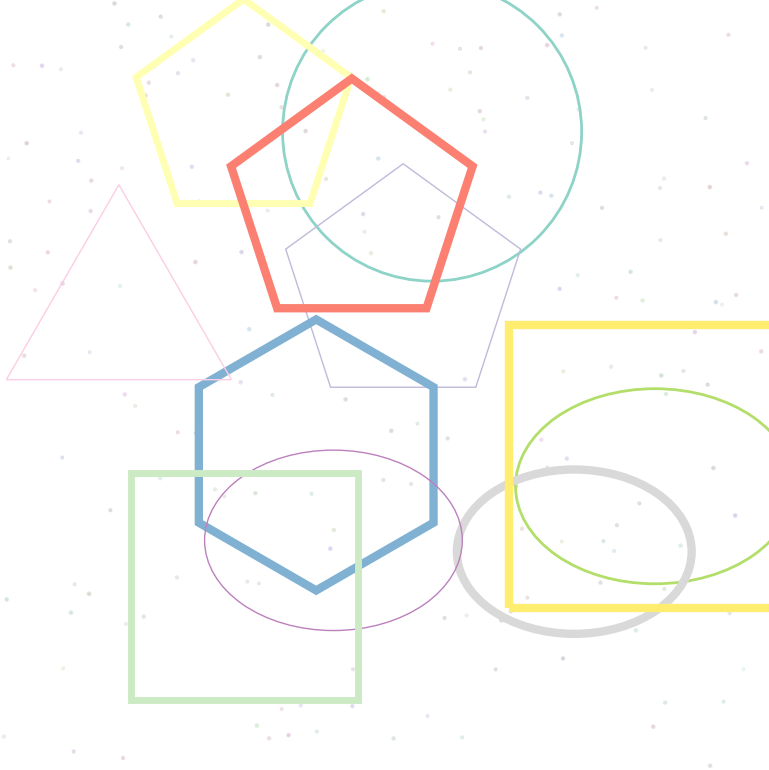[{"shape": "circle", "thickness": 1, "radius": 0.97, "center": [0.561, 0.829]}, {"shape": "pentagon", "thickness": 2.5, "radius": 0.73, "center": [0.316, 0.854]}, {"shape": "pentagon", "thickness": 0.5, "radius": 0.8, "center": [0.524, 0.627]}, {"shape": "pentagon", "thickness": 3, "radius": 0.82, "center": [0.457, 0.733]}, {"shape": "hexagon", "thickness": 3, "radius": 0.88, "center": [0.411, 0.409]}, {"shape": "oval", "thickness": 1, "radius": 0.9, "center": [0.85, 0.369]}, {"shape": "triangle", "thickness": 0.5, "radius": 0.84, "center": [0.154, 0.591]}, {"shape": "oval", "thickness": 3, "radius": 0.76, "center": [0.746, 0.284]}, {"shape": "oval", "thickness": 0.5, "radius": 0.84, "center": [0.433, 0.298]}, {"shape": "square", "thickness": 2.5, "radius": 0.74, "center": [0.317, 0.239]}, {"shape": "square", "thickness": 3, "radius": 0.92, "center": [0.845, 0.394]}]